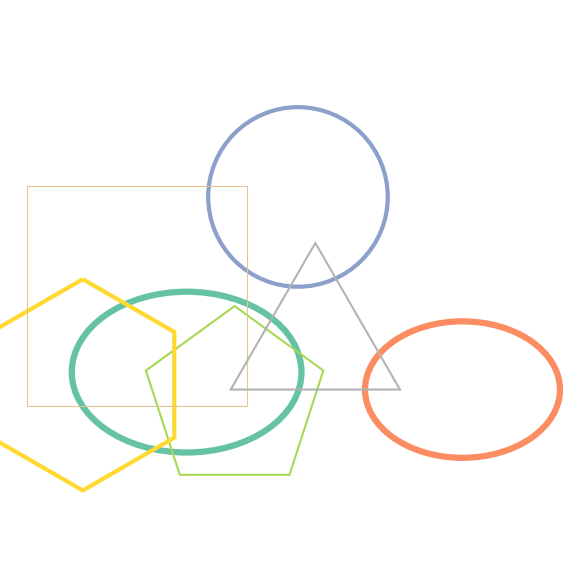[{"shape": "oval", "thickness": 3, "radius": 0.99, "center": [0.323, 0.355]}, {"shape": "oval", "thickness": 3, "radius": 0.84, "center": [0.801, 0.325]}, {"shape": "circle", "thickness": 2, "radius": 0.78, "center": [0.516, 0.658]}, {"shape": "pentagon", "thickness": 1, "radius": 0.81, "center": [0.406, 0.308]}, {"shape": "hexagon", "thickness": 2, "radius": 0.91, "center": [0.143, 0.333]}, {"shape": "square", "thickness": 0.5, "radius": 0.95, "center": [0.237, 0.487]}, {"shape": "triangle", "thickness": 1, "radius": 0.85, "center": [0.546, 0.409]}]